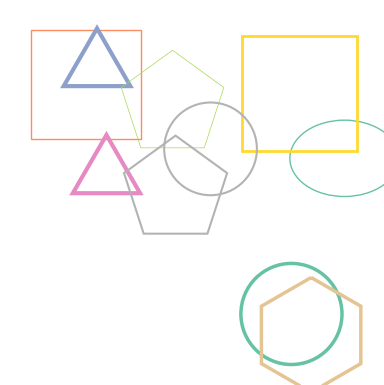[{"shape": "oval", "thickness": 1, "radius": 0.71, "center": [0.895, 0.589]}, {"shape": "circle", "thickness": 2.5, "radius": 0.66, "center": [0.757, 0.185]}, {"shape": "square", "thickness": 1, "radius": 0.71, "center": [0.223, 0.781]}, {"shape": "triangle", "thickness": 3, "radius": 0.5, "center": [0.252, 0.826]}, {"shape": "triangle", "thickness": 3, "radius": 0.5, "center": [0.277, 0.549]}, {"shape": "pentagon", "thickness": 0.5, "radius": 0.7, "center": [0.448, 0.729]}, {"shape": "square", "thickness": 2, "radius": 0.75, "center": [0.779, 0.756]}, {"shape": "hexagon", "thickness": 2.5, "radius": 0.75, "center": [0.808, 0.13]}, {"shape": "circle", "thickness": 1.5, "radius": 0.6, "center": [0.547, 0.613]}, {"shape": "pentagon", "thickness": 1.5, "radius": 0.7, "center": [0.456, 0.507]}]